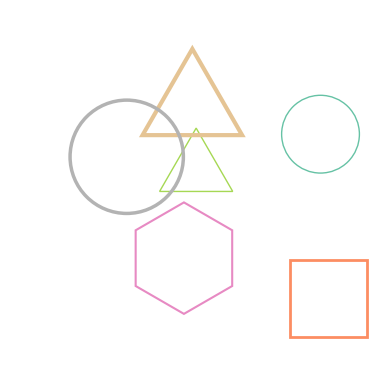[{"shape": "circle", "thickness": 1, "radius": 0.51, "center": [0.833, 0.651]}, {"shape": "square", "thickness": 2, "radius": 0.5, "center": [0.853, 0.225]}, {"shape": "hexagon", "thickness": 1.5, "radius": 0.72, "center": [0.478, 0.329]}, {"shape": "triangle", "thickness": 1, "radius": 0.55, "center": [0.509, 0.558]}, {"shape": "triangle", "thickness": 3, "radius": 0.75, "center": [0.5, 0.724]}, {"shape": "circle", "thickness": 2.5, "radius": 0.74, "center": [0.329, 0.593]}]